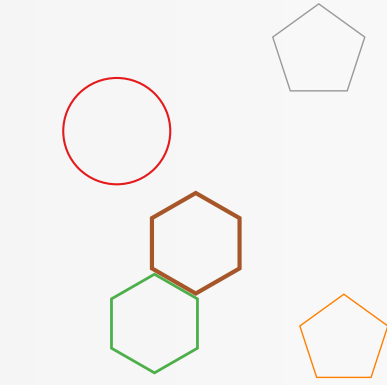[{"shape": "circle", "thickness": 1.5, "radius": 0.69, "center": [0.301, 0.659]}, {"shape": "hexagon", "thickness": 2, "radius": 0.64, "center": [0.399, 0.16]}, {"shape": "pentagon", "thickness": 1, "radius": 0.6, "center": [0.887, 0.116]}, {"shape": "hexagon", "thickness": 3, "radius": 0.65, "center": [0.505, 0.368]}, {"shape": "pentagon", "thickness": 1, "radius": 0.62, "center": [0.823, 0.865]}]